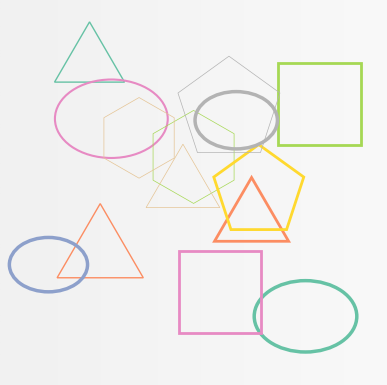[{"shape": "oval", "thickness": 2.5, "radius": 0.66, "center": [0.788, 0.178]}, {"shape": "triangle", "thickness": 1, "radius": 0.52, "center": [0.231, 0.839]}, {"shape": "triangle", "thickness": 2, "radius": 0.55, "center": [0.649, 0.429]}, {"shape": "triangle", "thickness": 1, "radius": 0.64, "center": [0.259, 0.343]}, {"shape": "oval", "thickness": 2.5, "radius": 0.5, "center": [0.125, 0.313]}, {"shape": "square", "thickness": 2, "radius": 0.53, "center": [0.568, 0.242]}, {"shape": "oval", "thickness": 1.5, "radius": 0.73, "center": [0.287, 0.692]}, {"shape": "square", "thickness": 2, "radius": 0.53, "center": [0.825, 0.729]}, {"shape": "hexagon", "thickness": 0.5, "radius": 0.6, "center": [0.5, 0.592]}, {"shape": "pentagon", "thickness": 2, "radius": 0.61, "center": [0.668, 0.502]}, {"shape": "triangle", "thickness": 0.5, "radius": 0.55, "center": [0.472, 0.516]}, {"shape": "hexagon", "thickness": 0.5, "radius": 0.52, "center": [0.359, 0.642]}, {"shape": "pentagon", "thickness": 0.5, "radius": 0.69, "center": [0.591, 0.716]}, {"shape": "oval", "thickness": 2.5, "radius": 0.53, "center": [0.61, 0.688]}]